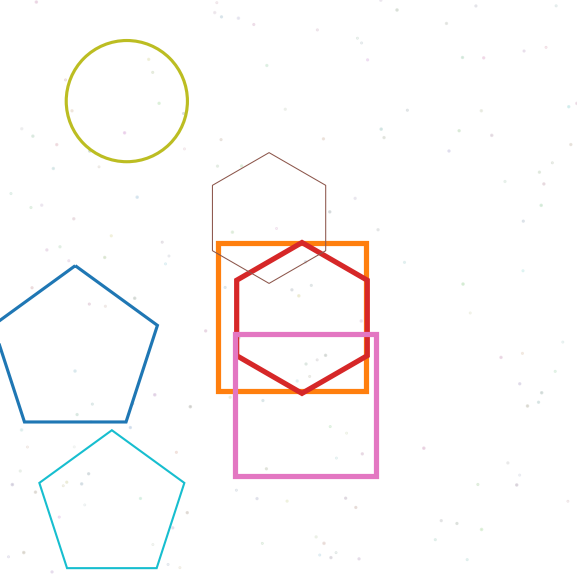[{"shape": "pentagon", "thickness": 1.5, "radius": 0.75, "center": [0.13, 0.389]}, {"shape": "square", "thickness": 2.5, "radius": 0.64, "center": [0.505, 0.451]}, {"shape": "hexagon", "thickness": 2.5, "radius": 0.65, "center": [0.523, 0.449]}, {"shape": "hexagon", "thickness": 0.5, "radius": 0.57, "center": [0.466, 0.622]}, {"shape": "square", "thickness": 2.5, "radius": 0.61, "center": [0.529, 0.298]}, {"shape": "circle", "thickness": 1.5, "radius": 0.52, "center": [0.22, 0.824]}, {"shape": "pentagon", "thickness": 1, "radius": 0.66, "center": [0.194, 0.122]}]